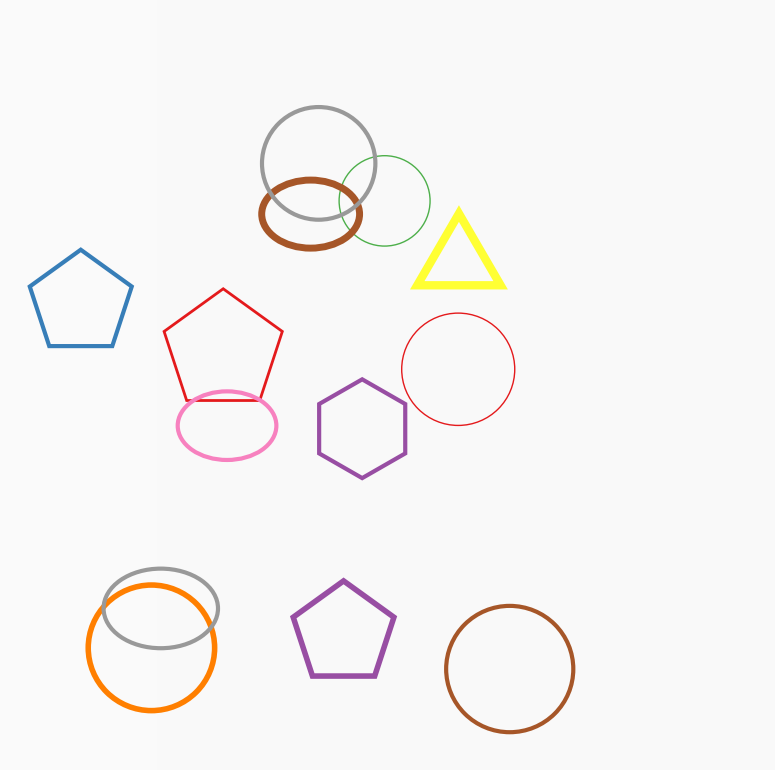[{"shape": "pentagon", "thickness": 1, "radius": 0.4, "center": [0.288, 0.545]}, {"shape": "circle", "thickness": 0.5, "radius": 0.36, "center": [0.591, 0.52]}, {"shape": "pentagon", "thickness": 1.5, "radius": 0.35, "center": [0.104, 0.606]}, {"shape": "circle", "thickness": 0.5, "radius": 0.29, "center": [0.496, 0.739]}, {"shape": "hexagon", "thickness": 1.5, "radius": 0.32, "center": [0.467, 0.443]}, {"shape": "pentagon", "thickness": 2, "radius": 0.34, "center": [0.443, 0.177]}, {"shape": "circle", "thickness": 2, "radius": 0.41, "center": [0.195, 0.159]}, {"shape": "triangle", "thickness": 3, "radius": 0.31, "center": [0.592, 0.661]}, {"shape": "circle", "thickness": 1.5, "radius": 0.41, "center": [0.658, 0.131]}, {"shape": "oval", "thickness": 2.5, "radius": 0.32, "center": [0.401, 0.722]}, {"shape": "oval", "thickness": 1.5, "radius": 0.32, "center": [0.293, 0.447]}, {"shape": "oval", "thickness": 1.5, "radius": 0.37, "center": [0.207, 0.21]}, {"shape": "circle", "thickness": 1.5, "radius": 0.37, "center": [0.411, 0.788]}]